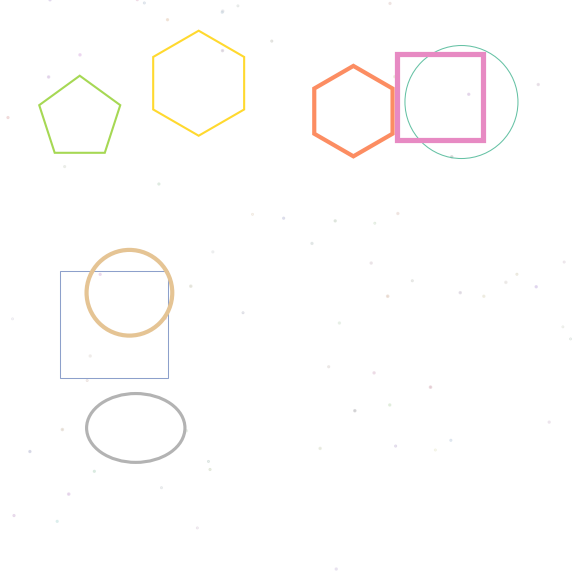[{"shape": "circle", "thickness": 0.5, "radius": 0.49, "center": [0.799, 0.822]}, {"shape": "hexagon", "thickness": 2, "radius": 0.39, "center": [0.612, 0.807]}, {"shape": "square", "thickness": 0.5, "radius": 0.47, "center": [0.198, 0.437]}, {"shape": "square", "thickness": 2.5, "radius": 0.37, "center": [0.762, 0.831]}, {"shape": "pentagon", "thickness": 1, "radius": 0.37, "center": [0.138, 0.794]}, {"shape": "hexagon", "thickness": 1, "radius": 0.45, "center": [0.344, 0.855]}, {"shape": "circle", "thickness": 2, "radius": 0.37, "center": [0.224, 0.492]}, {"shape": "oval", "thickness": 1.5, "radius": 0.43, "center": [0.235, 0.258]}]